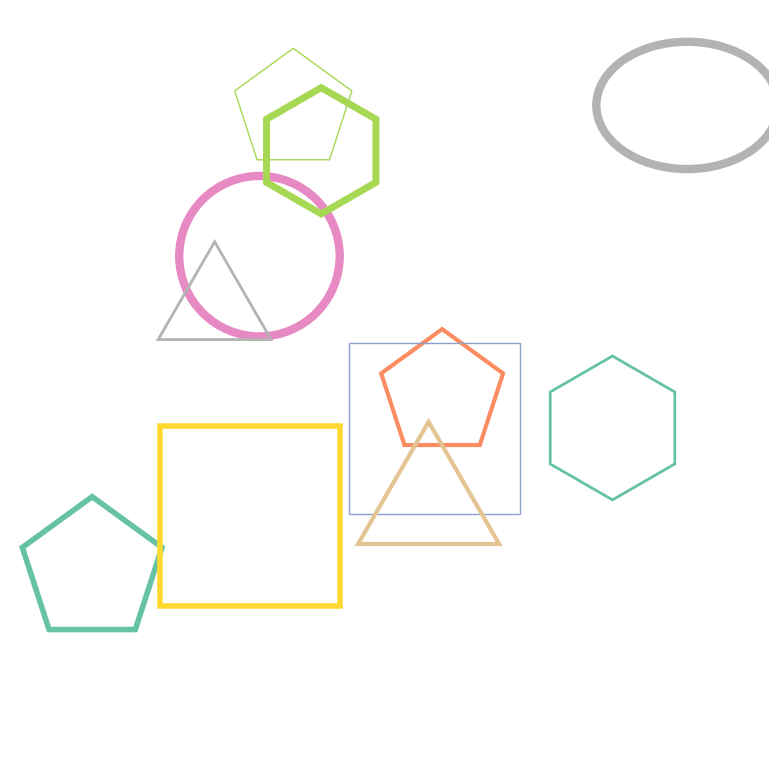[{"shape": "pentagon", "thickness": 2, "radius": 0.48, "center": [0.12, 0.26]}, {"shape": "hexagon", "thickness": 1, "radius": 0.47, "center": [0.795, 0.444]}, {"shape": "pentagon", "thickness": 1.5, "radius": 0.42, "center": [0.574, 0.489]}, {"shape": "square", "thickness": 0.5, "radius": 0.55, "center": [0.564, 0.444]}, {"shape": "circle", "thickness": 3, "radius": 0.52, "center": [0.337, 0.667]}, {"shape": "pentagon", "thickness": 0.5, "radius": 0.4, "center": [0.381, 0.857]}, {"shape": "hexagon", "thickness": 2.5, "radius": 0.41, "center": [0.417, 0.804]}, {"shape": "square", "thickness": 2, "radius": 0.58, "center": [0.325, 0.33]}, {"shape": "triangle", "thickness": 1.5, "radius": 0.53, "center": [0.557, 0.346]}, {"shape": "oval", "thickness": 3, "radius": 0.59, "center": [0.892, 0.863]}, {"shape": "triangle", "thickness": 1, "radius": 0.42, "center": [0.279, 0.601]}]